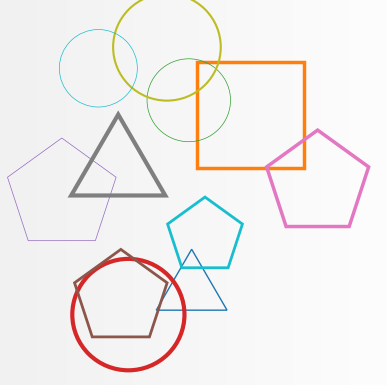[{"shape": "triangle", "thickness": 1, "radius": 0.53, "center": [0.495, 0.247]}, {"shape": "square", "thickness": 2.5, "radius": 0.69, "center": [0.646, 0.701]}, {"shape": "circle", "thickness": 0.5, "radius": 0.54, "center": [0.487, 0.74]}, {"shape": "circle", "thickness": 3, "radius": 0.72, "center": [0.331, 0.183]}, {"shape": "pentagon", "thickness": 0.5, "radius": 0.74, "center": [0.159, 0.494]}, {"shape": "pentagon", "thickness": 2, "radius": 0.63, "center": [0.312, 0.227]}, {"shape": "pentagon", "thickness": 2.5, "radius": 0.69, "center": [0.82, 0.524]}, {"shape": "triangle", "thickness": 3, "radius": 0.7, "center": [0.305, 0.562]}, {"shape": "circle", "thickness": 1.5, "radius": 0.69, "center": [0.431, 0.878]}, {"shape": "circle", "thickness": 0.5, "radius": 0.5, "center": [0.254, 0.823]}, {"shape": "pentagon", "thickness": 2, "radius": 0.51, "center": [0.529, 0.387]}]